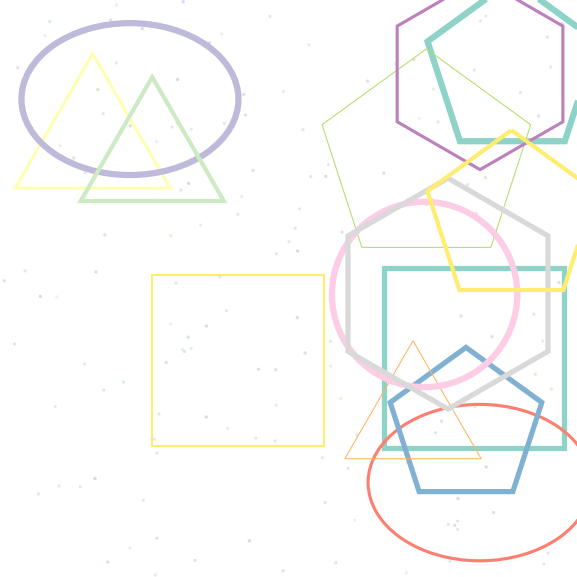[{"shape": "square", "thickness": 2.5, "radius": 0.78, "center": [0.821, 0.379]}, {"shape": "pentagon", "thickness": 3, "radius": 0.77, "center": [0.887, 0.88]}, {"shape": "triangle", "thickness": 1.5, "radius": 0.77, "center": [0.16, 0.751]}, {"shape": "oval", "thickness": 3, "radius": 0.94, "center": [0.225, 0.828]}, {"shape": "oval", "thickness": 1.5, "radius": 0.97, "center": [0.831, 0.163]}, {"shape": "pentagon", "thickness": 2.5, "radius": 0.69, "center": [0.807, 0.26]}, {"shape": "triangle", "thickness": 0.5, "radius": 0.68, "center": [0.715, 0.273]}, {"shape": "pentagon", "thickness": 0.5, "radius": 0.95, "center": [0.738, 0.724]}, {"shape": "circle", "thickness": 3, "radius": 0.8, "center": [0.735, 0.489]}, {"shape": "hexagon", "thickness": 2.5, "radius": 1.0, "center": [0.776, 0.491]}, {"shape": "hexagon", "thickness": 1.5, "radius": 0.83, "center": [0.831, 0.871]}, {"shape": "triangle", "thickness": 2, "radius": 0.72, "center": [0.264, 0.723]}, {"shape": "pentagon", "thickness": 2, "radius": 0.77, "center": [0.886, 0.621]}, {"shape": "square", "thickness": 1, "radius": 0.74, "center": [0.412, 0.375]}]